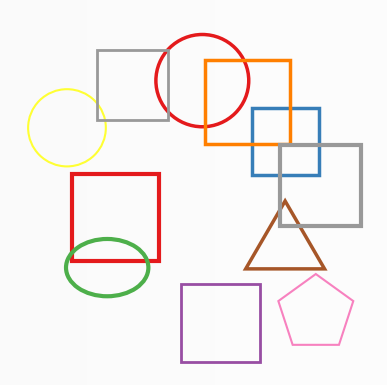[{"shape": "circle", "thickness": 2.5, "radius": 0.6, "center": [0.522, 0.791]}, {"shape": "square", "thickness": 3, "radius": 0.56, "center": [0.299, 0.435]}, {"shape": "square", "thickness": 2.5, "radius": 0.43, "center": [0.736, 0.632]}, {"shape": "oval", "thickness": 3, "radius": 0.53, "center": [0.277, 0.305]}, {"shape": "square", "thickness": 2, "radius": 0.51, "center": [0.569, 0.161]}, {"shape": "square", "thickness": 2.5, "radius": 0.55, "center": [0.639, 0.736]}, {"shape": "circle", "thickness": 1.5, "radius": 0.5, "center": [0.173, 0.668]}, {"shape": "triangle", "thickness": 2.5, "radius": 0.59, "center": [0.736, 0.36]}, {"shape": "pentagon", "thickness": 1.5, "radius": 0.51, "center": [0.815, 0.187]}, {"shape": "square", "thickness": 2, "radius": 0.45, "center": [0.342, 0.779]}, {"shape": "square", "thickness": 3, "radius": 0.53, "center": [0.827, 0.517]}]